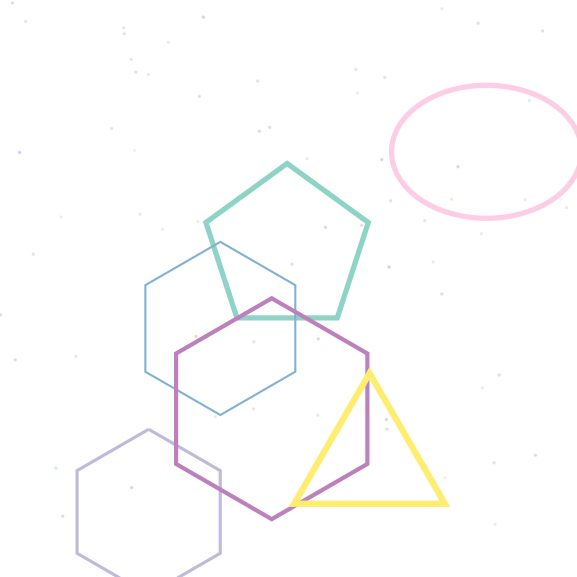[{"shape": "pentagon", "thickness": 2.5, "radius": 0.74, "center": [0.497, 0.568]}, {"shape": "hexagon", "thickness": 1.5, "radius": 0.72, "center": [0.257, 0.113]}, {"shape": "hexagon", "thickness": 1, "radius": 0.75, "center": [0.382, 0.43]}, {"shape": "oval", "thickness": 2.5, "radius": 0.82, "center": [0.842, 0.736]}, {"shape": "hexagon", "thickness": 2, "radius": 0.96, "center": [0.471, 0.291]}, {"shape": "triangle", "thickness": 3, "radius": 0.75, "center": [0.64, 0.202]}]